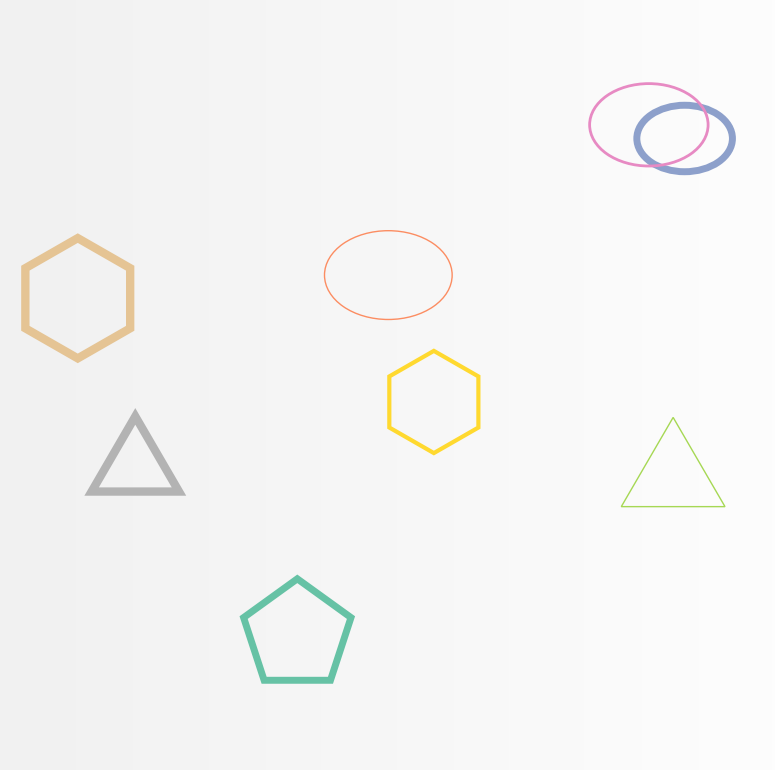[{"shape": "pentagon", "thickness": 2.5, "radius": 0.36, "center": [0.384, 0.175]}, {"shape": "oval", "thickness": 0.5, "radius": 0.41, "center": [0.501, 0.643]}, {"shape": "oval", "thickness": 2.5, "radius": 0.31, "center": [0.883, 0.82]}, {"shape": "oval", "thickness": 1, "radius": 0.38, "center": [0.837, 0.838]}, {"shape": "triangle", "thickness": 0.5, "radius": 0.39, "center": [0.869, 0.381]}, {"shape": "hexagon", "thickness": 1.5, "radius": 0.33, "center": [0.56, 0.478]}, {"shape": "hexagon", "thickness": 3, "radius": 0.39, "center": [0.1, 0.613]}, {"shape": "triangle", "thickness": 3, "radius": 0.33, "center": [0.175, 0.394]}]